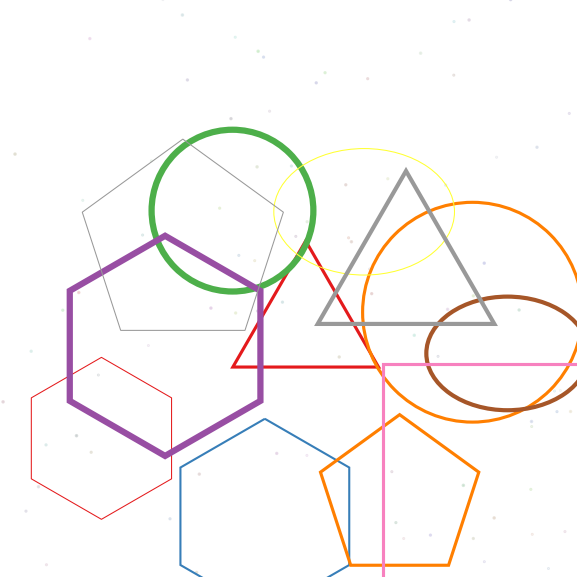[{"shape": "triangle", "thickness": 1.5, "radius": 0.73, "center": [0.529, 0.436]}, {"shape": "hexagon", "thickness": 0.5, "radius": 0.7, "center": [0.176, 0.24]}, {"shape": "hexagon", "thickness": 1, "radius": 0.84, "center": [0.459, 0.105]}, {"shape": "circle", "thickness": 3, "radius": 0.7, "center": [0.403, 0.634]}, {"shape": "hexagon", "thickness": 3, "radius": 0.95, "center": [0.286, 0.4]}, {"shape": "pentagon", "thickness": 1.5, "radius": 0.72, "center": [0.692, 0.137]}, {"shape": "circle", "thickness": 1.5, "radius": 0.95, "center": [0.818, 0.459]}, {"shape": "oval", "thickness": 0.5, "radius": 0.78, "center": [0.631, 0.632]}, {"shape": "oval", "thickness": 2, "radius": 0.7, "center": [0.879, 0.387]}, {"shape": "square", "thickness": 1.5, "radius": 0.94, "center": [0.851, 0.182]}, {"shape": "triangle", "thickness": 2, "radius": 0.88, "center": [0.703, 0.526]}, {"shape": "pentagon", "thickness": 0.5, "radius": 0.92, "center": [0.317, 0.575]}]